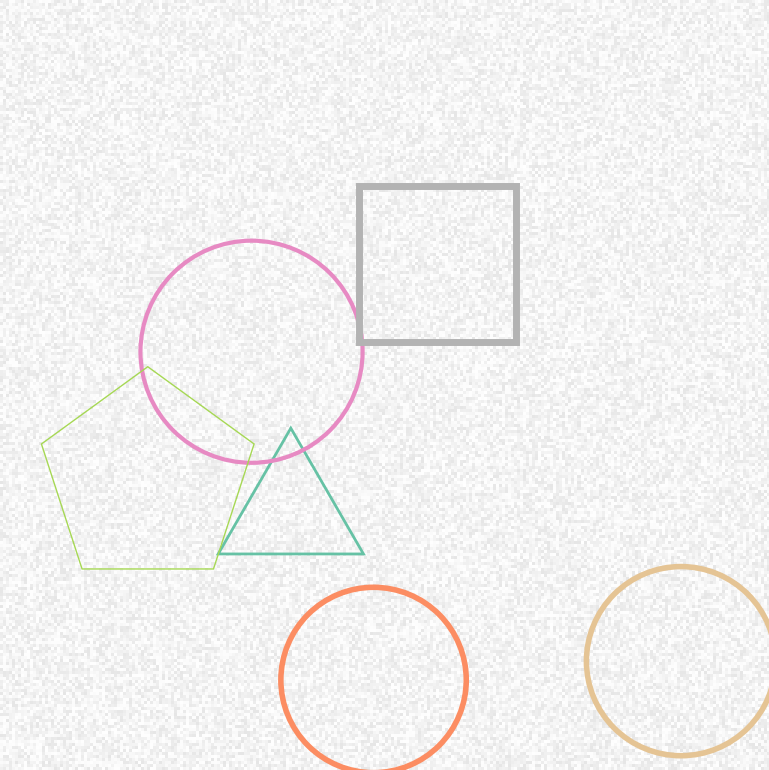[{"shape": "triangle", "thickness": 1, "radius": 0.54, "center": [0.378, 0.335]}, {"shape": "circle", "thickness": 2, "radius": 0.6, "center": [0.485, 0.117]}, {"shape": "circle", "thickness": 1.5, "radius": 0.72, "center": [0.327, 0.543]}, {"shape": "pentagon", "thickness": 0.5, "radius": 0.73, "center": [0.192, 0.379]}, {"shape": "circle", "thickness": 2, "radius": 0.61, "center": [0.884, 0.141]}, {"shape": "square", "thickness": 2.5, "radius": 0.51, "center": [0.568, 0.657]}]